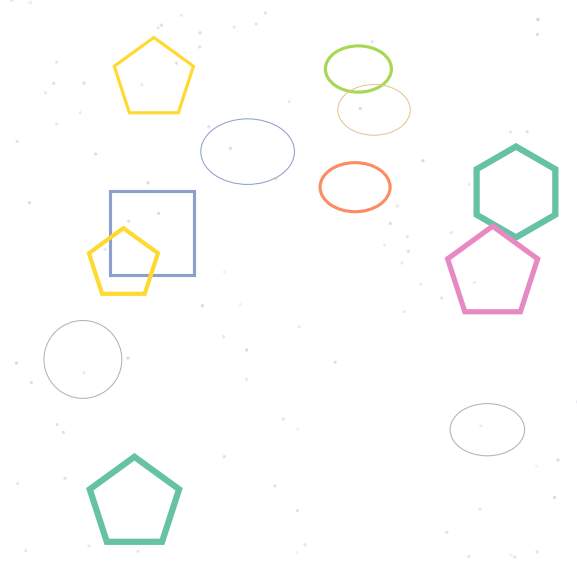[{"shape": "hexagon", "thickness": 3, "radius": 0.39, "center": [0.893, 0.667]}, {"shape": "pentagon", "thickness": 3, "radius": 0.41, "center": [0.233, 0.127]}, {"shape": "oval", "thickness": 1.5, "radius": 0.3, "center": [0.615, 0.675]}, {"shape": "oval", "thickness": 0.5, "radius": 0.41, "center": [0.429, 0.737]}, {"shape": "square", "thickness": 1.5, "radius": 0.36, "center": [0.264, 0.596]}, {"shape": "pentagon", "thickness": 2.5, "radius": 0.41, "center": [0.853, 0.526]}, {"shape": "oval", "thickness": 1.5, "radius": 0.29, "center": [0.621, 0.88]}, {"shape": "pentagon", "thickness": 1.5, "radius": 0.36, "center": [0.266, 0.862]}, {"shape": "pentagon", "thickness": 2, "radius": 0.31, "center": [0.214, 0.541]}, {"shape": "oval", "thickness": 0.5, "radius": 0.31, "center": [0.648, 0.809]}, {"shape": "oval", "thickness": 0.5, "radius": 0.32, "center": [0.844, 0.255]}, {"shape": "circle", "thickness": 0.5, "radius": 0.34, "center": [0.144, 0.377]}]